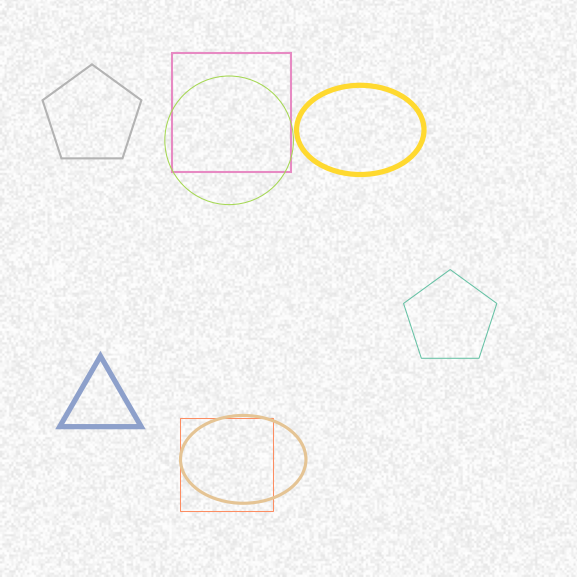[{"shape": "pentagon", "thickness": 0.5, "radius": 0.42, "center": [0.78, 0.447]}, {"shape": "square", "thickness": 0.5, "radius": 0.4, "center": [0.392, 0.195]}, {"shape": "triangle", "thickness": 2.5, "radius": 0.41, "center": [0.174, 0.301]}, {"shape": "square", "thickness": 1, "radius": 0.51, "center": [0.401, 0.804]}, {"shape": "circle", "thickness": 0.5, "radius": 0.56, "center": [0.397, 0.756]}, {"shape": "oval", "thickness": 2.5, "radius": 0.55, "center": [0.624, 0.774]}, {"shape": "oval", "thickness": 1.5, "radius": 0.54, "center": [0.421, 0.204]}, {"shape": "pentagon", "thickness": 1, "radius": 0.45, "center": [0.159, 0.798]}]